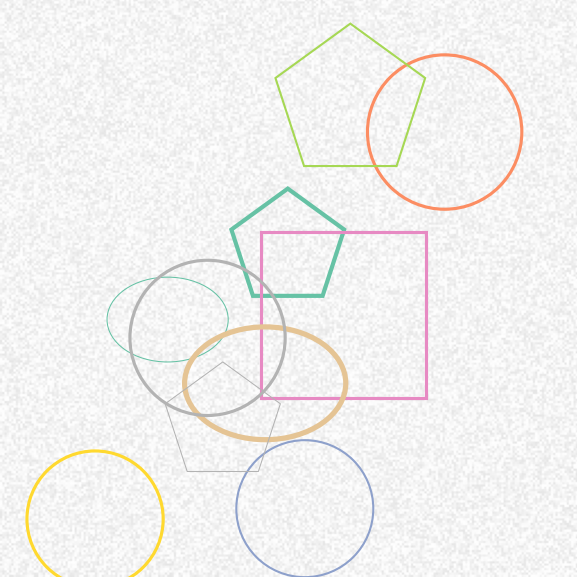[{"shape": "oval", "thickness": 0.5, "radius": 0.52, "center": [0.29, 0.446]}, {"shape": "pentagon", "thickness": 2, "radius": 0.51, "center": [0.498, 0.57]}, {"shape": "circle", "thickness": 1.5, "radius": 0.67, "center": [0.77, 0.77]}, {"shape": "circle", "thickness": 1, "radius": 0.59, "center": [0.528, 0.118]}, {"shape": "square", "thickness": 1.5, "radius": 0.72, "center": [0.595, 0.454]}, {"shape": "pentagon", "thickness": 1, "radius": 0.68, "center": [0.607, 0.822]}, {"shape": "circle", "thickness": 1.5, "radius": 0.59, "center": [0.165, 0.1]}, {"shape": "oval", "thickness": 2.5, "radius": 0.7, "center": [0.459, 0.335]}, {"shape": "pentagon", "thickness": 0.5, "radius": 0.52, "center": [0.386, 0.268]}, {"shape": "circle", "thickness": 1.5, "radius": 0.67, "center": [0.359, 0.414]}]